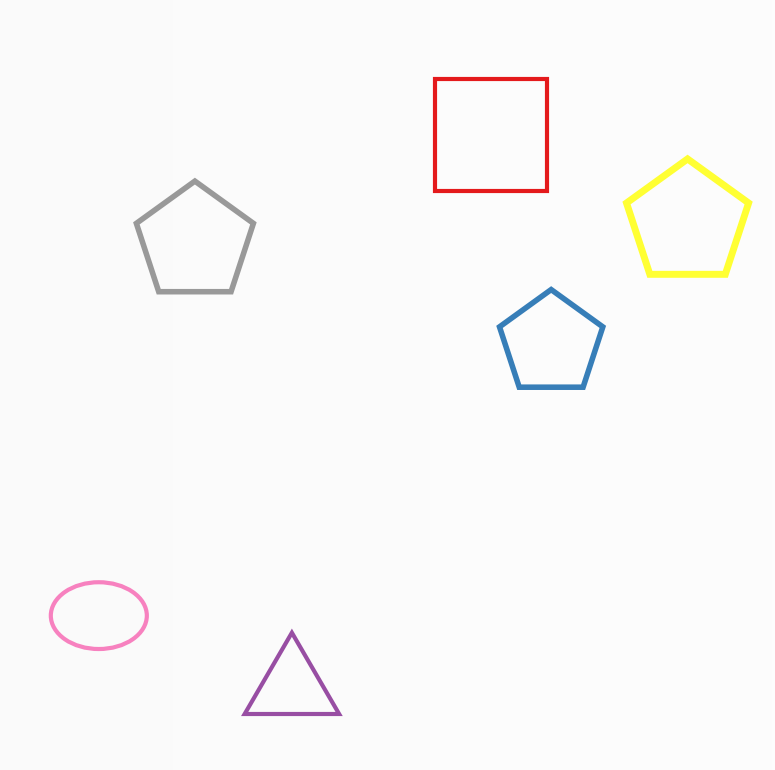[{"shape": "square", "thickness": 1.5, "radius": 0.36, "center": [0.634, 0.825]}, {"shape": "pentagon", "thickness": 2, "radius": 0.35, "center": [0.711, 0.554]}, {"shape": "triangle", "thickness": 1.5, "radius": 0.35, "center": [0.377, 0.108]}, {"shape": "pentagon", "thickness": 2.5, "radius": 0.41, "center": [0.887, 0.711]}, {"shape": "oval", "thickness": 1.5, "radius": 0.31, "center": [0.128, 0.2]}, {"shape": "pentagon", "thickness": 2, "radius": 0.4, "center": [0.251, 0.685]}]